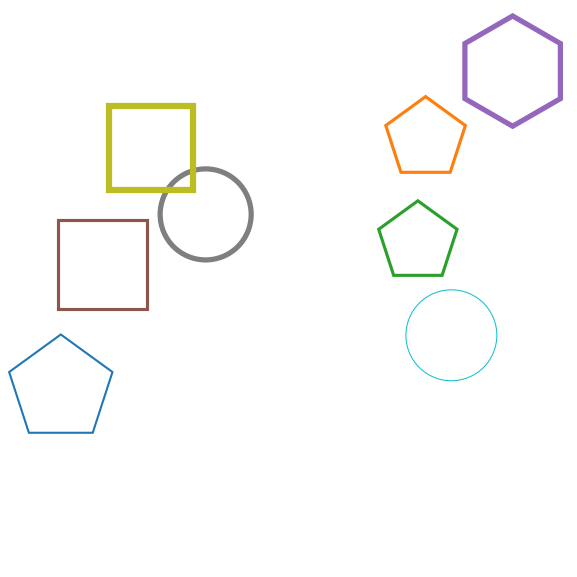[{"shape": "pentagon", "thickness": 1, "radius": 0.47, "center": [0.105, 0.326]}, {"shape": "pentagon", "thickness": 1.5, "radius": 0.36, "center": [0.737, 0.759]}, {"shape": "pentagon", "thickness": 1.5, "radius": 0.36, "center": [0.724, 0.58]}, {"shape": "hexagon", "thickness": 2.5, "radius": 0.48, "center": [0.888, 0.876]}, {"shape": "square", "thickness": 1.5, "radius": 0.38, "center": [0.177, 0.541]}, {"shape": "circle", "thickness": 2.5, "radius": 0.39, "center": [0.356, 0.628]}, {"shape": "square", "thickness": 3, "radius": 0.36, "center": [0.261, 0.743]}, {"shape": "circle", "thickness": 0.5, "radius": 0.39, "center": [0.782, 0.419]}]